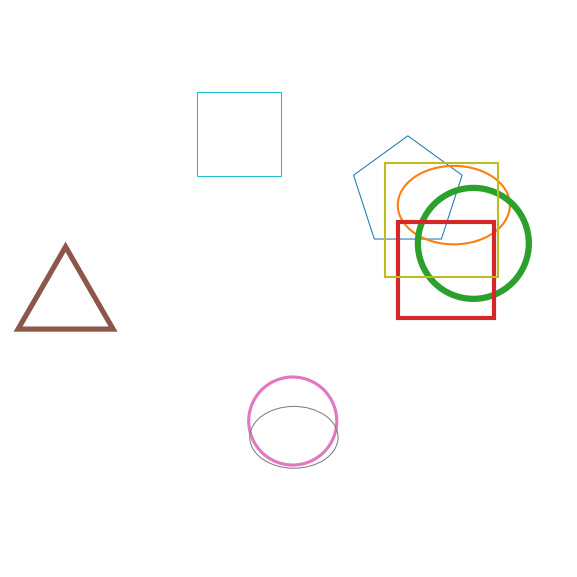[{"shape": "pentagon", "thickness": 0.5, "radius": 0.49, "center": [0.706, 0.665]}, {"shape": "oval", "thickness": 1, "radius": 0.49, "center": [0.786, 0.644]}, {"shape": "circle", "thickness": 3, "radius": 0.48, "center": [0.82, 0.578]}, {"shape": "square", "thickness": 2, "radius": 0.42, "center": [0.772, 0.531]}, {"shape": "triangle", "thickness": 2.5, "radius": 0.47, "center": [0.114, 0.477]}, {"shape": "circle", "thickness": 1.5, "radius": 0.38, "center": [0.507, 0.27]}, {"shape": "oval", "thickness": 0.5, "radius": 0.38, "center": [0.509, 0.242]}, {"shape": "square", "thickness": 1, "radius": 0.49, "center": [0.765, 0.618]}, {"shape": "square", "thickness": 0.5, "radius": 0.37, "center": [0.414, 0.767]}]